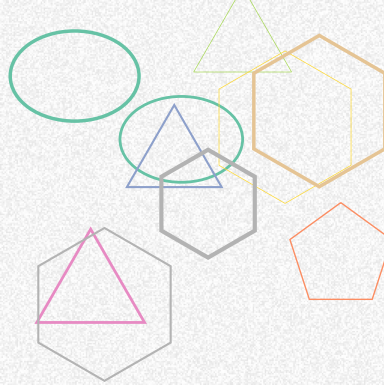[{"shape": "oval", "thickness": 2.5, "radius": 0.84, "center": [0.194, 0.802]}, {"shape": "oval", "thickness": 2, "radius": 0.8, "center": [0.471, 0.638]}, {"shape": "pentagon", "thickness": 1, "radius": 0.69, "center": [0.885, 0.335]}, {"shape": "triangle", "thickness": 1.5, "radius": 0.71, "center": [0.453, 0.585]}, {"shape": "triangle", "thickness": 2, "radius": 0.81, "center": [0.236, 0.243]}, {"shape": "triangle", "thickness": 0.5, "radius": 0.73, "center": [0.63, 0.886]}, {"shape": "hexagon", "thickness": 0.5, "radius": 0.99, "center": [0.74, 0.67]}, {"shape": "hexagon", "thickness": 2.5, "radius": 0.98, "center": [0.829, 0.711]}, {"shape": "hexagon", "thickness": 3, "radius": 0.7, "center": [0.54, 0.471]}, {"shape": "hexagon", "thickness": 1.5, "radius": 0.99, "center": [0.271, 0.209]}]